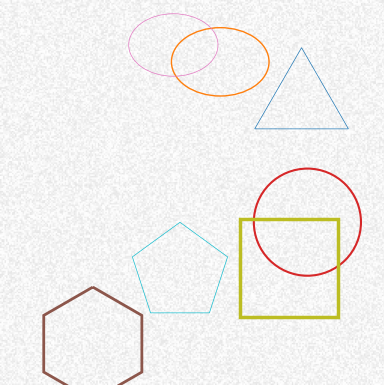[{"shape": "triangle", "thickness": 0.5, "radius": 0.7, "center": [0.783, 0.736]}, {"shape": "oval", "thickness": 1, "radius": 0.63, "center": [0.572, 0.839]}, {"shape": "circle", "thickness": 1.5, "radius": 0.7, "center": [0.798, 0.423]}, {"shape": "hexagon", "thickness": 2, "radius": 0.74, "center": [0.241, 0.107]}, {"shape": "oval", "thickness": 0.5, "radius": 0.58, "center": [0.45, 0.883]}, {"shape": "square", "thickness": 2.5, "radius": 0.64, "center": [0.751, 0.305]}, {"shape": "pentagon", "thickness": 0.5, "radius": 0.65, "center": [0.467, 0.293]}]